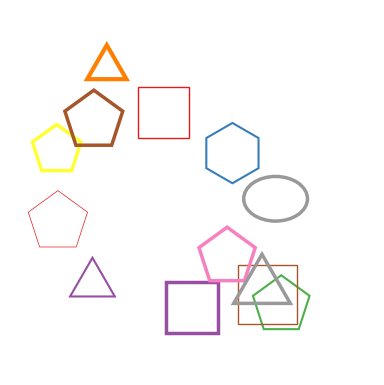[{"shape": "pentagon", "thickness": 0.5, "radius": 0.4, "center": [0.15, 0.424]}, {"shape": "square", "thickness": 1, "radius": 0.33, "center": [0.424, 0.708]}, {"shape": "hexagon", "thickness": 1.5, "radius": 0.39, "center": [0.604, 0.602]}, {"shape": "pentagon", "thickness": 1.5, "radius": 0.39, "center": [0.731, 0.208]}, {"shape": "triangle", "thickness": 1.5, "radius": 0.34, "center": [0.24, 0.263]}, {"shape": "square", "thickness": 2.5, "radius": 0.33, "center": [0.499, 0.202]}, {"shape": "triangle", "thickness": 3, "radius": 0.29, "center": [0.277, 0.824]}, {"shape": "pentagon", "thickness": 2.5, "radius": 0.33, "center": [0.147, 0.611]}, {"shape": "square", "thickness": 1, "radius": 0.38, "center": [0.695, 0.234]}, {"shape": "pentagon", "thickness": 2.5, "radius": 0.4, "center": [0.244, 0.687]}, {"shape": "pentagon", "thickness": 2.5, "radius": 0.38, "center": [0.59, 0.333]}, {"shape": "triangle", "thickness": 2.5, "radius": 0.42, "center": [0.68, 0.254]}, {"shape": "oval", "thickness": 2.5, "radius": 0.41, "center": [0.716, 0.484]}]